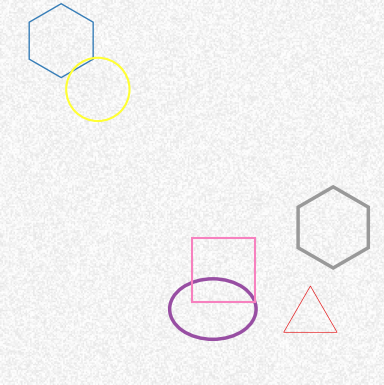[{"shape": "triangle", "thickness": 0.5, "radius": 0.4, "center": [0.806, 0.177]}, {"shape": "hexagon", "thickness": 1, "radius": 0.48, "center": [0.159, 0.894]}, {"shape": "oval", "thickness": 2.5, "radius": 0.56, "center": [0.553, 0.197]}, {"shape": "circle", "thickness": 1.5, "radius": 0.41, "center": [0.254, 0.768]}, {"shape": "square", "thickness": 1.5, "radius": 0.41, "center": [0.58, 0.298]}, {"shape": "hexagon", "thickness": 2.5, "radius": 0.53, "center": [0.865, 0.409]}]